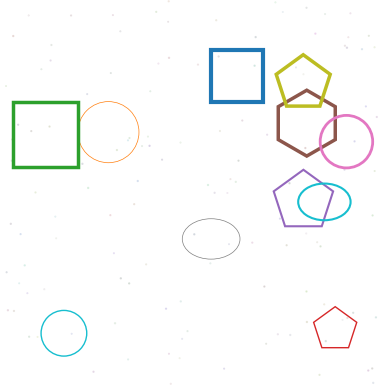[{"shape": "square", "thickness": 3, "radius": 0.34, "center": [0.616, 0.802]}, {"shape": "circle", "thickness": 0.5, "radius": 0.4, "center": [0.282, 0.657]}, {"shape": "square", "thickness": 2.5, "radius": 0.42, "center": [0.119, 0.65]}, {"shape": "pentagon", "thickness": 1, "radius": 0.29, "center": [0.871, 0.145]}, {"shape": "pentagon", "thickness": 1.5, "radius": 0.41, "center": [0.788, 0.478]}, {"shape": "hexagon", "thickness": 2.5, "radius": 0.43, "center": [0.797, 0.68]}, {"shape": "circle", "thickness": 2, "radius": 0.34, "center": [0.9, 0.632]}, {"shape": "oval", "thickness": 0.5, "radius": 0.37, "center": [0.548, 0.379]}, {"shape": "pentagon", "thickness": 2.5, "radius": 0.37, "center": [0.788, 0.784]}, {"shape": "oval", "thickness": 1.5, "radius": 0.34, "center": [0.843, 0.476]}, {"shape": "circle", "thickness": 1, "radius": 0.3, "center": [0.166, 0.134]}]